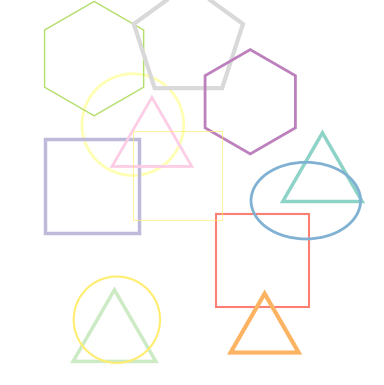[{"shape": "triangle", "thickness": 2.5, "radius": 0.59, "center": [0.837, 0.536]}, {"shape": "circle", "thickness": 2, "radius": 0.66, "center": [0.345, 0.676]}, {"shape": "square", "thickness": 2.5, "radius": 0.61, "center": [0.239, 0.518]}, {"shape": "square", "thickness": 1.5, "radius": 0.6, "center": [0.682, 0.323]}, {"shape": "oval", "thickness": 2, "radius": 0.71, "center": [0.794, 0.479]}, {"shape": "triangle", "thickness": 3, "radius": 0.51, "center": [0.687, 0.135]}, {"shape": "hexagon", "thickness": 1, "radius": 0.74, "center": [0.244, 0.848]}, {"shape": "triangle", "thickness": 2, "radius": 0.6, "center": [0.395, 0.627]}, {"shape": "pentagon", "thickness": 3, "radius": 0.75, "center": [0.489, 0.892]}, {"shape": "hexagon", "thickness": 2, "radius": 0.68, "center": [0.65, 0.736]}, {"shape": "triangle", "thickness": 2.5, "radius": 0.62, "center": [0.297, 0.123]}, {"shape": "circle", "thickness": 1.5, "radius": 0.56, "center": [0.304, 0.17]}, {"shape": "square", "thickness": 0.5, "radius": 0.57, "center": [0.461, 0.544]}]